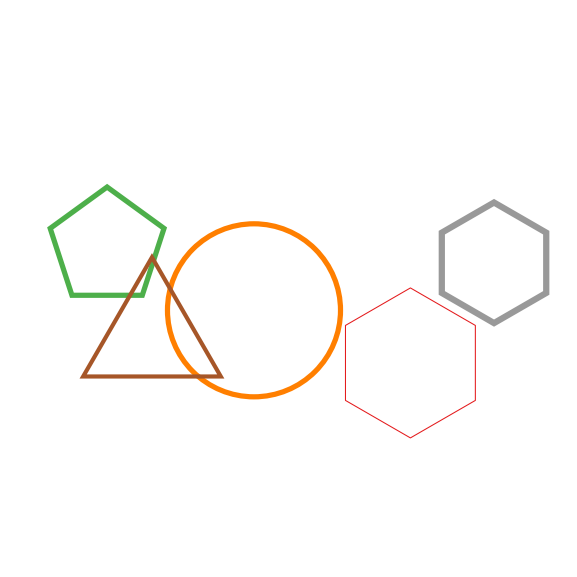[{"shape": "hexagon", "thickness": 0.5, "radius": 0.65, "center": [0.711, 0.371]}, {"shape": "pentagon", "thickness": 2.5, "radius": 0.52, "center": [0.185, 0.572]}, {"shape": "circle", "thickness": 2.5, "radius": 0.75, "center": [0.44, 0.462]}, {"shape": "triangle", "thickness": 2, "radius": 0.69, "center": [0.263, 0.416]}, {"shape": "hexagon", "thickness": 3, "radius": 0.52, "center": [0.855, 0.544]}]